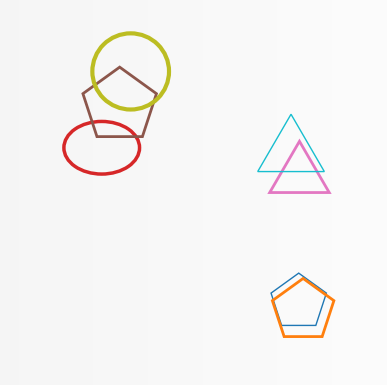[{"shape": "pentagon", "thickness": 1, "radius": 0.38, "center": [0.771, 0.215]}, {"shape": "pentagon", "thickness": 2, "radius": 0.42, "center": [0.782, 0.193]}, {"shape": "oval", "thickness": 2.5, "radius": 0.49, "center": [0.263, 0.616]}, {"shape": "pentagon", "thickness": 2, "radius": 0.5, "center": [0.309, 0.726]}, {"shape": "triangle", "thickness": 2, "radius": 0.44, "center": [0.773, 0.544]}, {"shape": "circle", "thickness": 3, "radius": 0.49, "center": [0.337, 0.814]}, {"shape": "triangle", "thickness": 1, "radius": 0.5, "center": [0.751, 0.604]}]